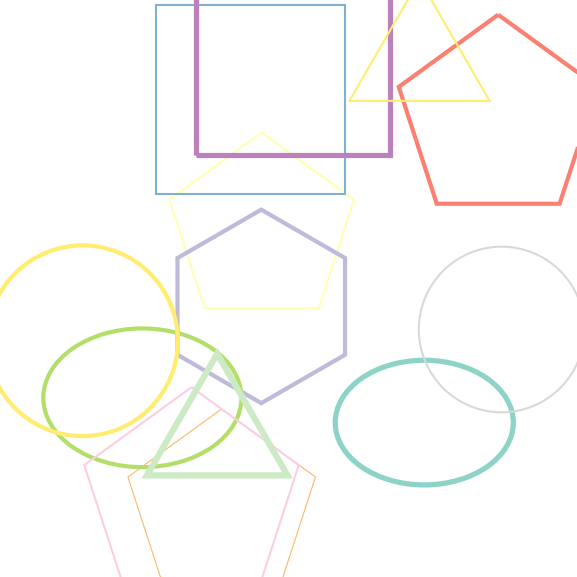[{"shape": "oval", "thickness": 2.5, "radius": 0.77, "center": [0.735, 0.267]}, {"shape": "pentagon", "thickness": 1, "radius": 0.84, "center": [0.453, 0.601]}, {"shape": "hexagon", "thickness": 2, "radius": 0.84, "center": [0.452, 0.469]}, {"shape": "pentagon", "thickness": 2, "radius": 0.9, "center": [0.863, 0.793]}, {"shape": "square", "thickness": 1, "radius": 0.82, "center": [0.433, 0.827]}, {"shape": "pentagon", "thickness": 0.5, "radius": 0.85, "center": [0.384, 0.12]}, {"shape": "oval", "thickness": 2, "radius": 0.86, "center": [0.247, 0.31]}, {"shape": "pentagon", "thickness": 1, "radius": 0.98, "center": [0.332, 0.133]}, {"shape": "circle", "thickness": 1, "radius": 0.72, "center": [0.869, 0.429]}, {"shape": "square", "thickness": 2.5, "radius": 0.84, "center": [0.507, 0.899]}, {"shape": "triangle", "thickness": 3, "radius": 0.7, "center": [0.376, 0.246]}, {"shape": "circle", "thickness": 2, "radius": 0.83, "center": [0.143, 0.409]}, {"shape": "triangle", "thickness": 1, "radius": 0.7, "center": [0.726, 0.895]}]